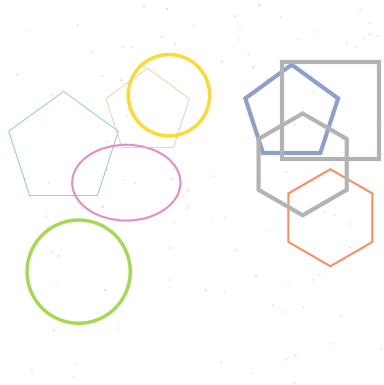[{"shape": "pentagon", "thickness": 0.5, "radius": 0.75, "center": [0.165, 0.613]}, {"shape": "hexagon", "thickness": 1.5, "radius": 0.63, "center": [0.858, 0.435]}, {"shape": "pentagon", "thickness": 3, "radius": 0.63, "center": [0.758, 0.705]}, {"shape": "oval", "thickness": 1.5, "radius": 0.7, "center": [0.328, 0.525]}, {"shape": "circle", "thickness": 2.5, "radius": 0.67, "center": [0.204, 0.294]}, {"shape": "circle", "thickness": 2.5, "radius": 0.53, "center": [0.439, 0.753]}, {"shape": "pentagon", "thickness": 0.5, "radius": 0.57, "center": [0.384, 0.709]}, {"shape": "square", "thickness": 3, "radius": 0.63, "center": [0.858, 0.713]}, {"shape": "hexagon", "thickness": 3, "radius": 0.66, "center": [0.786, 0.573]}]